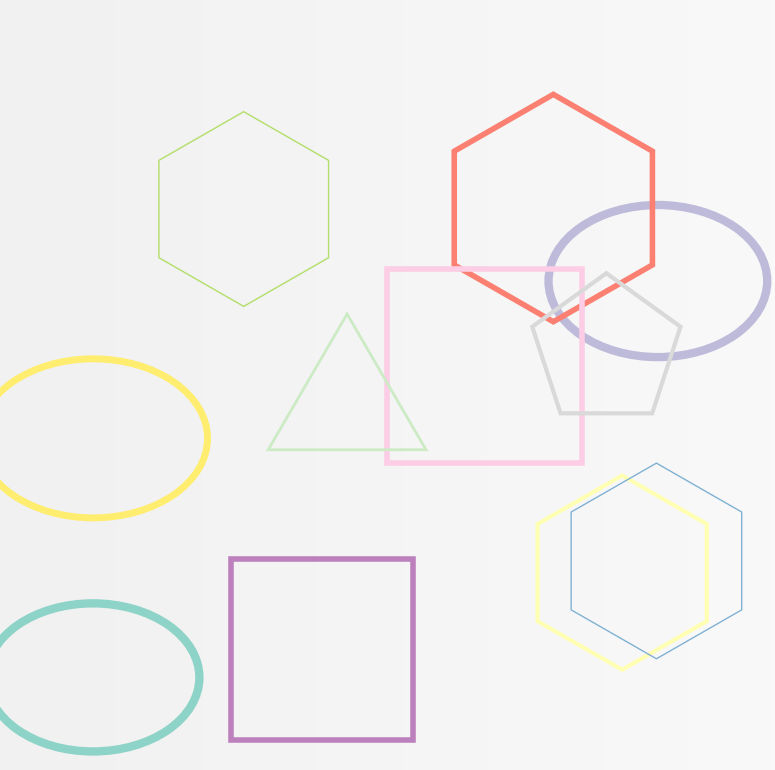[{"shape": "oval", "thickness": 3, "radius": 0.69, "center": [0.12, 0.12]}, {"shape": "hexagon", "thickness": 1.5, "radius": 0.63, "center": [0.803, 0.256]}, {"shape": "oval", "thickness": 3, "radius": 0.71, "center": [0.849, 0.635]}, {"shape": "hexagon", "thickness": 2, "radius": 0.74, "center": [0.714, 0.73]}, {"shape": "hexagon", "thickness": 0.5, "radius": 0.64, "center": [0.847, 0.271]}, {"shape": "hexagon", "thickness": 0.5, "radius": 0.63, "center": [0.314, 0.729]}, {"shape": "square", "thickness": 2, "radius": 0.63, "center": [0.626, 0.525]}, {"shape": "pentagon", "thickness": 1.5, "radius": 0.5, "center": [0.782, 0.545]}, {"shape": "square", "thickness": 2, "radius": 0.59, "center": [0.416, 0.157]}, {"shape": "triangle", "thickness": 1, "radius": 0.59, "center": [0.448, 0.475]}, {"shape": "oval", "thickness": 2.5, "radius": 0.74, "center": [0.12, 0.431]}]